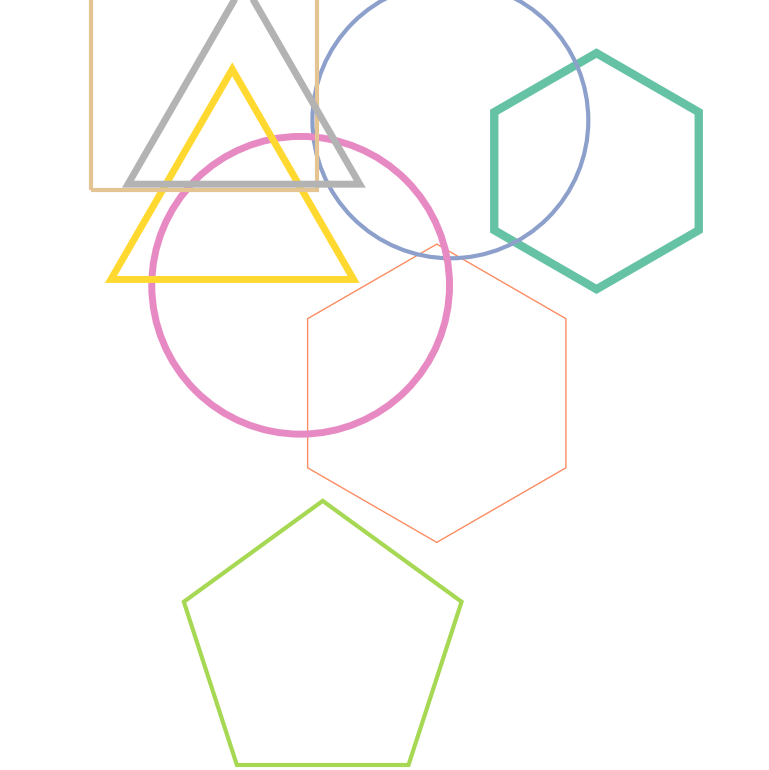[{"shape": "hexagon", "thickness": 3, "radius": 0.77, "center": [0.775, 0.778]}, {"shape": "hexagon", "thickness": 0.5, "radius": 0.97, "center": [0.567, 0.489]}, {"shape": "circle", "thickness": 1.5, "radius": 0.9, "center": [0.585, 0.844]}, {"shape": "circle", "thickness": 2.5, "radius": 0.97, "center": [0.39, 0.629]}, {"shape": "pentagon", "thickness": 1.5, "radius": 0.95, "center": [0.419, 0.16]}, {"shape": "triangle", "thickness": 2.5, "radius": 0.91, "center": [0.302, 0.728]}, {"shape": "square", "thickness": 1.5, "radius": 0.74, "center": [0.265, 0.9]}, {"shape": "triangle", "thickness": 2.5, "radius": 0.87, "center": [0.317, 0.848]}]